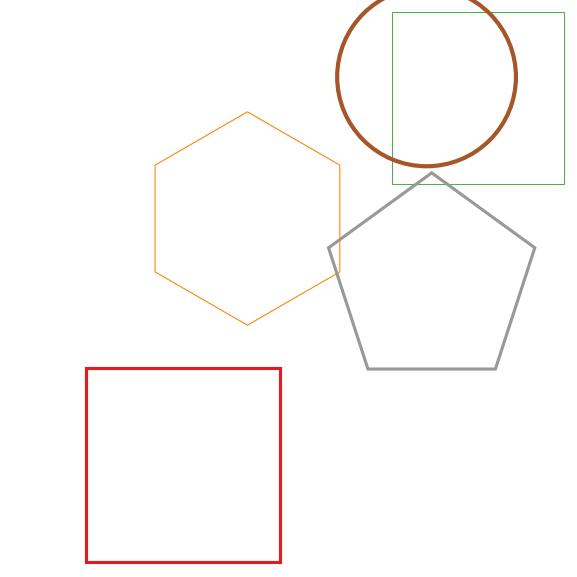[{"shape": "square", "thickness": 1.5, "radius": 0.84, "center": [0.317, 0.194]}, {"shape": "square", "thickness": 0.5, "radius": 0.74, "center": [0.827, 0.83]}, {"shape": "hexagon", "thickness": 0.5, "radius": 0.92, "center": [0.428, 0.621]}, {"shape": "circle", "thickness": 2, "radius": 0.77, "center": [0.739, 0.866]}, {"shape": "pentagon", "thickness": 1.5, "radius": 0.94, "center": [0.747, 0.512]}]